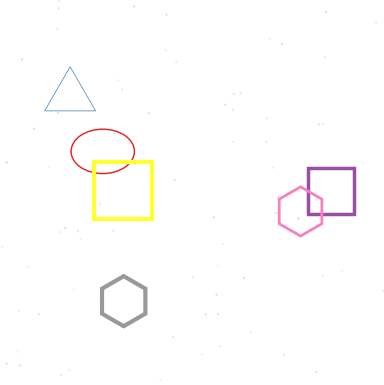[{"shape": "oval", "thickness": 1, "radius": 0.41, "center": [0.267, 0.607]}, {"shape": "triangle", "thickness": 0.5, "radius": 0.38, "center": [0.182, 0.75]}, {"shape": "square", "thickness": 2.5, "radius": 0.3, "center": [0.859, 0.504]}, {"shape": "square", "thickness": 3, "radius": 0.37, "center": [0.32, 0.504]}, {"shape": "hexagon", "thickness": 2, "radius": 0.32, "center": [0.781, 0.451]}, {"shape": "hexagon", "thickness": 3, "radius": 0.32, "center": [0.321, 0.218]}]